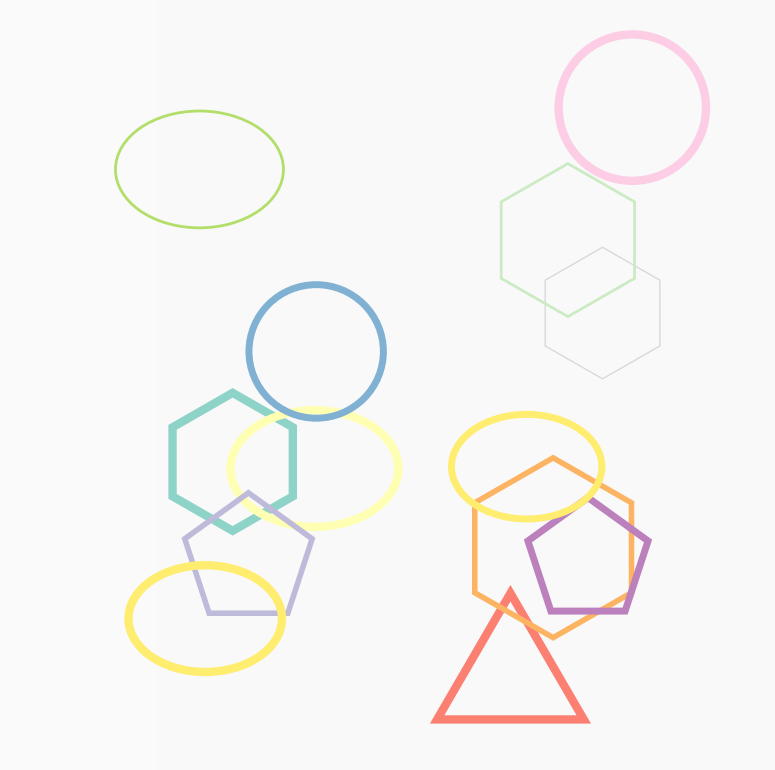[{"shape": "hexagon", "thickness": 3, "radius": 0.45, "center": [0.3, 0.4]}, {"shape": "oval", "thickness": 3, "radius": 0.54, "center": [0.406, 0.391]}, {"shape": "pentagon", "thickness": 2, "radius": 0.43, "center": [0.321, 0.274]}, {"shape": "triangle", "thickness": 3, "radius": 0.55, "center": [0.659, 0.12]}, {"shape": "circle", "thickness": 2.5, "radius": 0.43, "center": [0.408, 0.544]}, {"shape": "hexagon", "thickness": 2, "radius": 0.58, "center": [0.714, 0.289]}, {"shape": "oval", "thickness": 1, "radius": 0.54, "center": [0.257, 0.78]}, {"shape": "circle", "thickness": 3, "radius": 0.48, "center": [0.816, 0.86]}, {"shape": "hexagon", "thickness": 0.5, "radius": 0.43, "center": [0.777, 0.593]}, {"shape": "pentagon", "thickness": 2.5, "radius": 0.41, "center": [0.759, 0.272]}, {"shape": "hexagon", "thickness": 1, "radius": 0.5, "center": [0.733, 0.688]}, {"shape": "oval", "thickness": 2.5, "radius": 0.49, "center": [0.68, 0.394]}, {"shape": "oval", "thickness": 3, "radius": 0.5, "center": [0.265, 0.197]}]